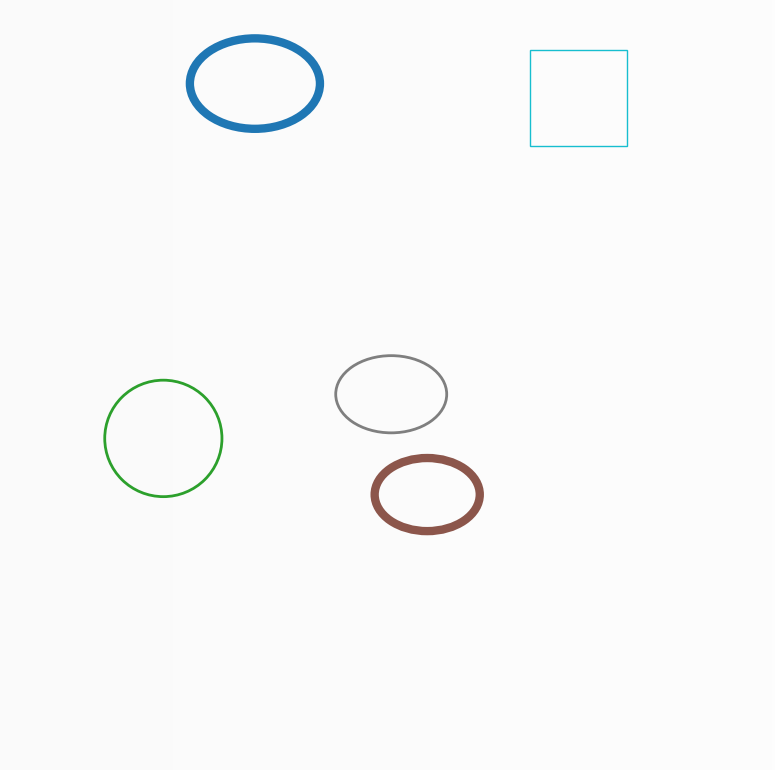[{"shape": "oval", "thickness": 3, "radius": 0.42, "center": [0.329, 0.891]}, {"shape": "circle", "thickness": 1, "radius": 0.38, "center": [0.211, 0.431]}, {"shape": "oval", "thickness": 3, "radius": 0.34, "center": [0.551, 0.358]}, {"shape": "oval", "thickness": 1, "radius": 0.36, "center": [0.505, 0.488]}, {"shape": "square", "thickness": 0.5, "radius": 0.31, "center": [0.747, 0.873]}]